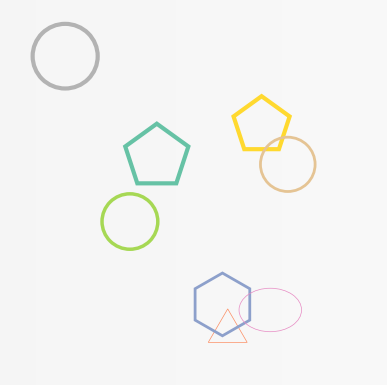[{"shape": "pentagon", "thickness": 3, "radius": 0.43, "center": [0.405, 0.593]}, {"shape": "triangle", "thickness": 0.5, "radius": 0.29, "center": [0.588, 0.14]}, {"shape": "hexagon", "thickness": 2, "radius": 0.41, "center": [0.574, 0.209]}, {"shape": "oval", "thickness": 0.5, "radius": 0.4, "center": [0.698, 0.195]}, {"shape": "circle", "thickness": 2.5, "radius": 0.36, "center": [0.335, 0.425]}, {"shape": "pentagon", "thickness": 3, "radius": 0.38, "center": [0.675, 0.674]}, {"shape": "circle", "thickness": 2, "radius": 0.35, "center": [0.743, 0.573]}, {"shape": "circle", "thickness": 3, "radius": 0.42, "center": [0.168, 0.854]}]